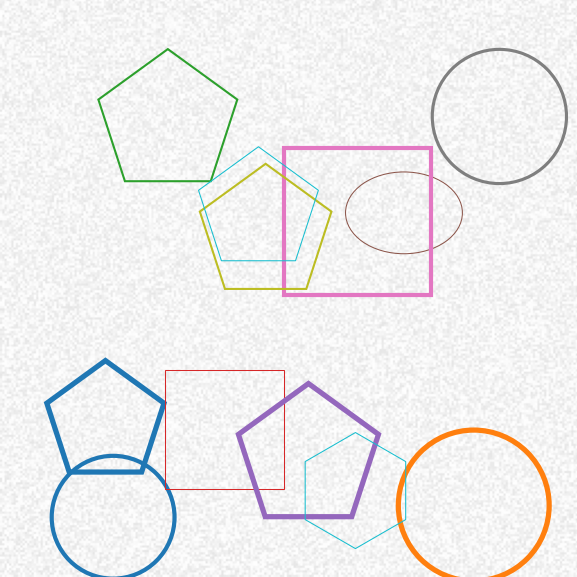[{"shape": "circle", "thickness": 2, "radius": 0.53, "center": [0.196, 0.103]}, {"shape": "pentagon", "thickness": 2.5, "radius": 0.53, "center": [0.183, 0.268]}, {"shape": "circle", "thickness": 2.5, "radius": 0.65, "center": [0.82, 0.124]}, {"shape": "pentagon", "thickness": 1, "radius": 0.63, "center": [0.291, 0.788]}, {"shape": "square", "thickness": 0.5, "radius": 0.52, "center": [0.388, 0.255]}, {"shape": "pentagon", "thickness": 2.5, "radius": 0.64, "center": [0.534, 0.208]}, {"shape": "oval", "thickness": 0.5, "radius": 0.51, "center": [0.7, 0.631]}, {"shape": "square", "thickness": 2, "radius": 0.64, "center": [0.619, 0.616]}, {"shape": "circle", "thickness": 1.5, "radius": 0.58, "center": [0.865, 0.797]}, {"shape": "pentagon", "thickness": 1, "radius": 0.6, "center": [0.46, 0.596]}, {"shape": "pentagon", "thickness": 0.5, "radius": 0.55, "center": [0.448, 0.636]}, {"shape": "hexagon", "thickness": 0.5, "radius": 0.5, "center": [0.615, 0.15]}]